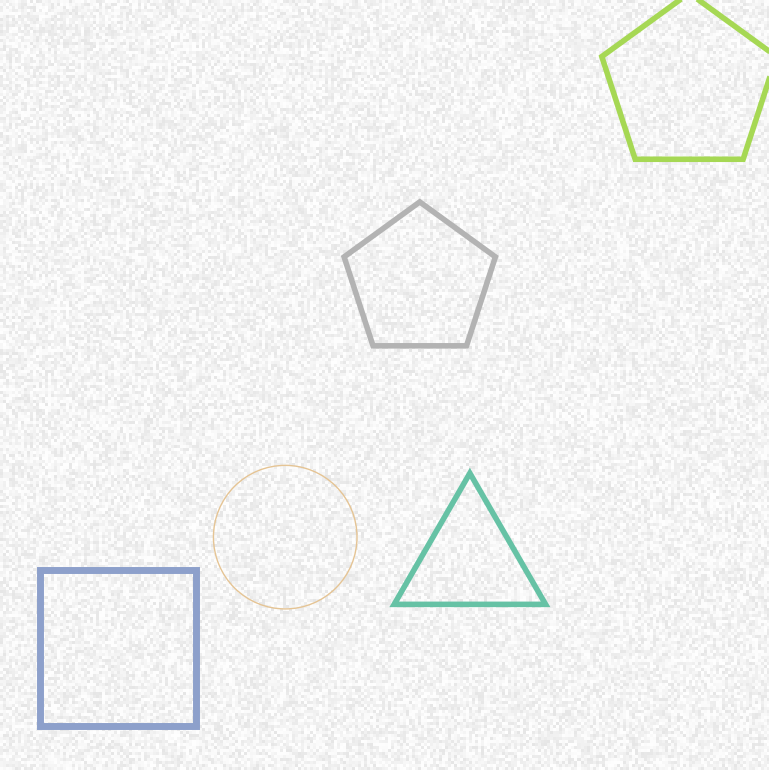[{"shape": "triangle", "thickness": 2, "radius": 0.57, "center": [0.61, 0.272]}, {"shape": "square", "thickness": 2.5, "radius": 0.51, "center": [0.153, 0.158]}, {"shape": "pentagon", "thickness": 2, "radius": 0.6, "center": [0.895, 0.89]}, {"shape": "circle", "thickness": 0.5, "radius": 0.47, "center": [0.37, 0.302]}, {"shape": "pentagon", "thickness": 2, "radius": 0.52, "center": [0.545, 0.634]}]